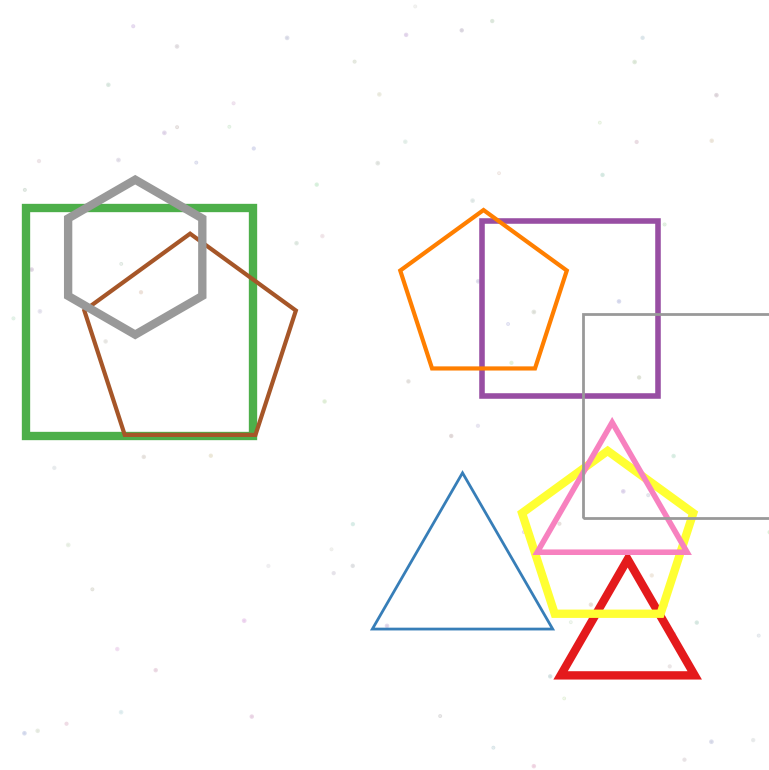[{"shape": "triangle", "thickness": 3, "radius": 0.5, "center": [0.815, 0.173]}, {"shape": "triangle", "thickness": 1, "radius": 0.68, "center": [0.601, 0.251]}, {"shape": "square", "thickness": 3, "radius": 0.74, "center": [0.181, 0.582]}, {"shape": "square", "thickness": 2, "radius": 0.57, "center": [0.74, 0.599]}, {"shape": "pentagon", "thickness": 1.5, "radius": 0.57, "center": [0.628, 0.613]}, {"shape": "pentagon", "thickness": 3, "radius": 0.58, "center": [0.789, 0.298]}, {"shape": "pentagon", "thickness": 1.5, "radius": 0.72, "center": [0.247, 0.552]}, {"shape": "triangle", "thickness": 2, "radius": 0.56, "center": [0.795, 0.339]}, {"shape": "square", "thickness": 1, "radius": 0.66, "center": [0.889, 0.46]}, {"shape": "hexagon", "thickness": 3, "radius": 0.5, "center": [0.176, 0.666]}]